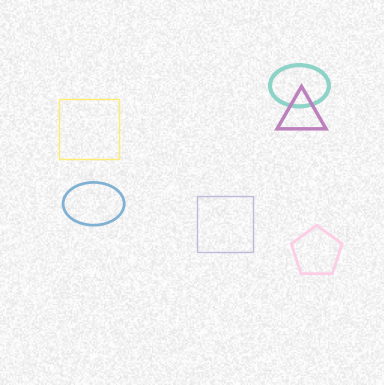[{"shape": "oval", "thickness": 3, "radius": 0.38, "center": [0.778, 0.777]}, {"shape": "square", "thickness": 1, "radius": 0.37, "center": [0.584, 0.418]}, {"shape": "oval", "thickness": 2, "radius": 0.4, "center": [0.243, 0.471]}, {"shape": "pentagon", "thickness": 2, "radius": 0.35, "center": [0.823, 0.345]}, {"shape": "triangle", "thickness": 2.5, "radius": 0.37, "center": [0.783, 0.702]}, {"shape": "square", "thickness": 1, "radius": 0.38, "center": [0.231, 0.665]}]